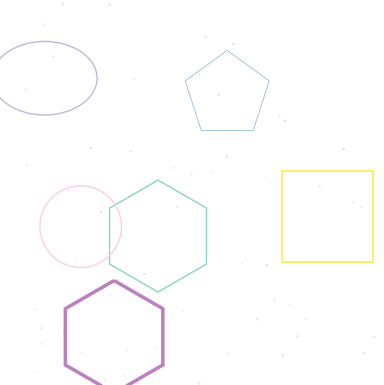[{"shape": "hexagon", "thickness": 1, "radius": 0.73, "center": [0.41, 0.387]}, {"shape": "oval", "thickness": 1, "radius": 0.68, "center": [0.116, 0.797]}, {"shape": "pentagon", "thickness": 0.5, "radius": 0.57, "center": [0.59, 0.754]}, {"shape": "circle", "thickness": 1, "radius": 0.53, "center": [0.21, 0.411]}, {"shape": "hexagon", "thickness": 2.5, "radius": 0.73, "center": [0.296, 0.125]}, {"shape": "square", "thickness": 1.5, "radius": 0.59, "center": [0.852, 0.437]}]